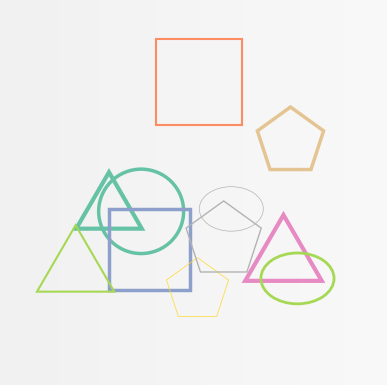[{"shape": "circle", "thickness": 2.5, "radius": 0.55, "center": [0.364, 0.451]}, {"shape": "triangle", "thickness": 3, "radius": 0.49, "center": [0.281, 0.455]}, {"shape": "square", "thickness": 1.5, "radius": 0.56, "center": [0.513, 0.788]}, {"shape": "square", "thickness": 2.5, "radius": 0.53, "center": [0.386, 0.352]}, {"shape": "triangle", "thickness": 3, "radius": 0.57, "center": [0.732, 0.328]}, {"shape": "oval", "thickness": 2, "radius": 0.47, "center": [0.768, 0.277]}, {"shape": "triangle", "thickness": 1.5, "radius": 0.58, "center": [0.195, 0.3]}, {"shape": "pentagon", "thickness": 0.5, "radius": 0.42, "center": [0.51, 0.247]}, {"shape": "pentagon", "thickness": 2.5, "radius": 0.45, "center": [0.75, 0.632]}, {"shape": "pentagon", "thickness": 1, "radius": 0.51, "center": [0.577, 0.376]}, {"shape": "oval", "thickness": 0.5, "radius": 0.41, "center": [0.597, 0.457]}]